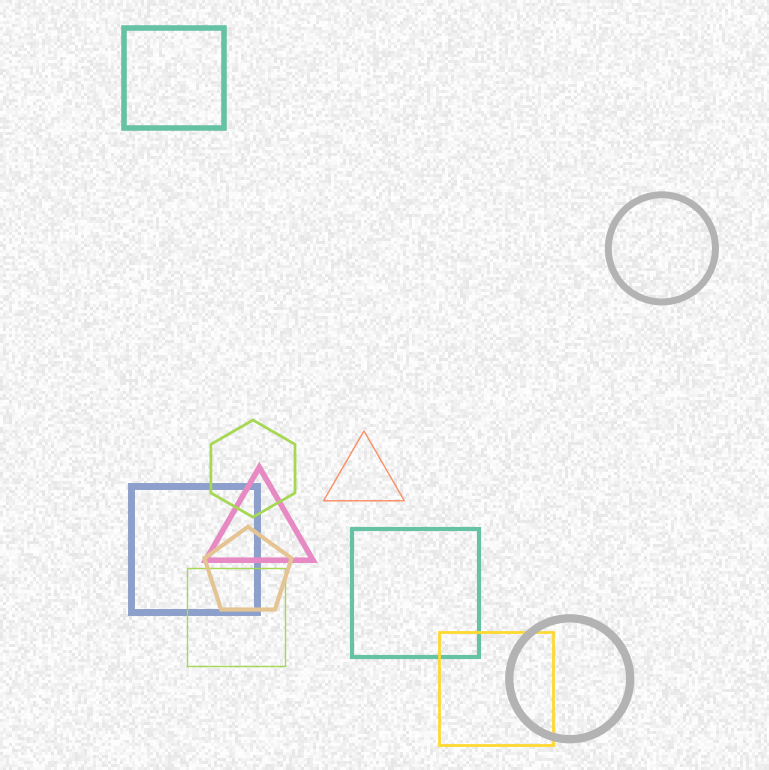[{"shape": "square", "thickness": 2, "radius": 0.32, "center": [0.226, 0.899]}, {"shape": "square", "thickness": 1.5, "radius": 0.41, "center": [0.54, 0.23]}, {"shape": "triangle", "thickness": 0.5, "radius": 0.3, "center": [0.473, 0.38]}, {"shape": "square", "thickness": 2.5, "radius": 0.41, "center": [0.252, 0.287]}, {"shape": "triangle", "thickness": 2, "radius": 0.4, "center": [0.337, 0.313]}, {"shape": "hexagon", "thickness": 1, "radius": 0.32, "center": [0.329, 0.391]}, {"shape": "square", "thickness": 0.5, "radius": 0.32, "center": [0.307, 0.199]}, {"shape": "square", "thickness": 1, "radius": 0.37, "center": [0.644, 0.106]}, {"shape": "pentagon", "thickness": 1.5, "radius": 0.3, "center": [0.322, 0.257]}, {"shape": "circle", "thickness": 3, "radius": 0.39, "center": [0.74, 0.118]}, {"shape": "circle", "thickness": 2.5, "radius": 0.35, "center": [0.86, 0.677]}]